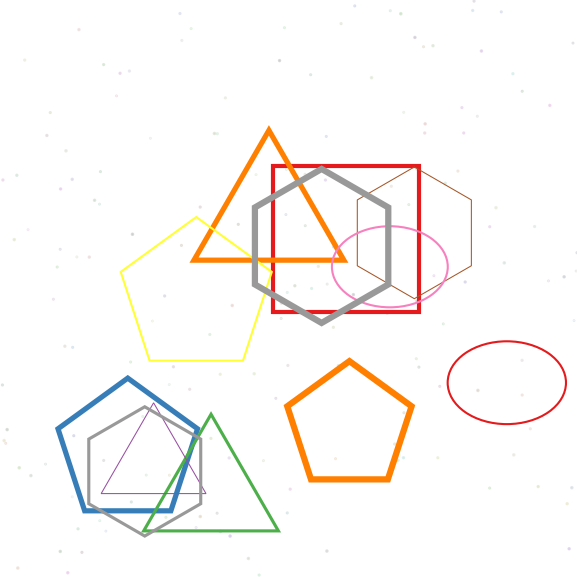[{"shape": "oval", "thickness": 1, "radius": 0.51, "center": [0.878, 0.336]}, {"shape": "square", "thickness": 2, "radius": 0.63, "center": [0.599, 0.585]}, {"shape": "pentagon", "thickness": 2.5, "radius": 0.64, "center": [0.221, 0.217]}, {"shape": "triangle", "thickness": 1.5, "radius": 0.67, "center": [0.365, 0.147]}, {"shape": "triangle", "thickness": 0.5, "radius": 0.52, "center": [0.266, 0.197]}, {"shape": "pentagon", "thickness": 3, "radius": 0.57, "center": [0.605, 0.261]}, {"shape": "triangle", "thickness": 2.5, "radius": 0.75, "center": [0.466, 0.624]}, {"shape": "pentagon", "thickness": 1, "radius": 0.69, "center": [0.34, 0.486]}, {"shape": "hexagon", "thickness": 0.5, "radius": 0.57, "center": [0.717, 0.596]}, {"shape": "oval", "thickness": 1, "radius": 0.5, "center": [0.675, 0.537]}, {"shape": "hexagon", "thickness": 3, "radius": 0.67, "center": [0.557, 0.573]}, {"shape": "hexagon", "thickness": 1.5, "radius": 0.56, "center": [0.251, 0.183]}]